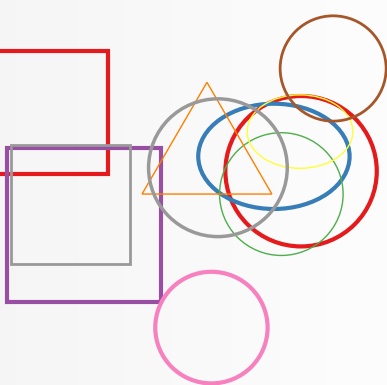[{"shape": "circle", "thickness": 3, "radius": 0.98, "center": [0.777, 0.555]}, {"shape": "square", "thickness": 3, "radius": 0.79, "center": [0.12, 0.707]}, {"shape": "oval", "thickness": 3, "radius": 0.98, "center": [0.707, 0.594]}, {"shape": "circle", "thickness": 1, "radius": 0.8, "center": [0.726, 0.496]}, {"shape": "square", "thickness": 3, "radius": 0.99, "center": [0.216, 0.416]}, {"shape": "triangle", "thickness": 1, "radius": 0.97, "center": [0.534, 0.593]}, {"shape": "oval", "thickness": 1, "radius": 0.68, "center": [0.774, 0.658]}, {"shape": "circle", "thickness": 2, "radius": 0.68, "center": [0.86, 0.822]}, {"shape": "circle", "thickness": 3, "radius": 0.72, "center": [0.546, 0.149]}, {"shape": "circle", "thickness": 2.5, "radius": 0.89, "center": [0.562, 0.564]}, {"shape": "square", "thickness": 2, "radius": 0.77, "center": [0.182, 0.47]}]